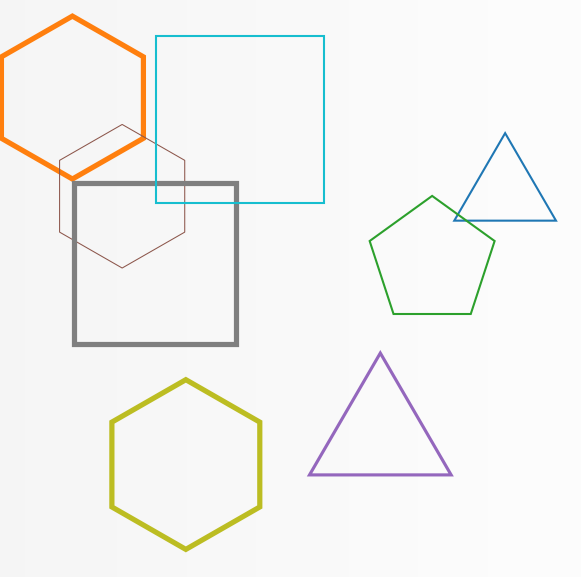[{"shape": "triangle", "thickness": 1, "radius": 0.51, "center": [0.869, 0.668]}, {"shape": "hexagon", "thickness": 2.5, "radius": 0.71, "center": [0.125, 0.83]}, {"shape": "pentagon", "thickness": 1, "radius": 0.57, "center": [0.743, 0.547]}, {"shape": "triangle", "thickness": 1.5, "radius": 0.7, "center": [0.654, 0.247]}, {"shape": "hexagon", "thickness": 0.5, "radius": 0.62, "center": [0.21, 0.659]}, {"shape": "square", "thickness": 2.5, "radius": 0.7, "center": [0.267, 0.543]}, {"shape": "hexagon", "thickness": 2.5, "radius": 0.73, "center": [0.32, 0.195]}, {"shape": "square", "thickness": 1, "radius": 0.72, "center": [0.413, 0.793]}]